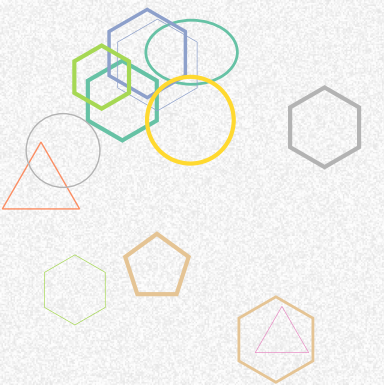[{"shape": "hexagon", "thickness": 3, "radius": 0.52, "center": [0.318, 0.739]}, {"shape": "oval", "thickness": 2, "radius": 0.59, "center": [0.498, 0.864]}, {"shape": "triangle", "thickness": 1, "radius": 0.58, "center": [0.106, 0.515]}, {"shape": "hexagon", "thickness": 2.5, "radius": 0.57, "center": [0.382, 0.861]}, {"shape": "hexagon", "thickness": 0.5, "radius": 0.6, "center": [0.409, 0.831]}, {"shape": "triangle", "thickness": 0.5, "radius": 0.4, "center": [0.732, 0.124]}, {"shape": "hexagon", "thickness": 0.5, "radius": 0.46, "center": [0.195, 0.247]}, {"shape": "hexagon", "thickness": 3, "radius": 0.41, "center": [0.264, 0.8]}, {"shape": "circle", "thickness": 3, "radius": 0.56, "center": [0.495, 0.688]}, {"shape": "hexagon", "thickness": 2, "radius": 0.56, "center": [0.717, 0.118]}, {"shape": "pentagon", "thickness": 3, "radius": 0.43, "center": [0.408, 0.306]}, {"shape": "hexagon", "thickness": 3, "radius": 0.52, "center": [0.843, 0.669]}, {"shape": "circle", "thickness": 1, "radius": 0.48, "center": [0.164, 0.609]}]